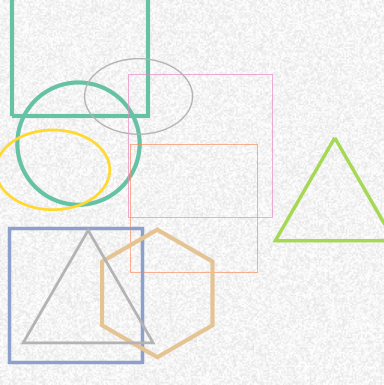[{"shape": "square", "thickness": 3, "radius": 0.88, "center": [0.209, 0.876]}, {"shape": "circle", "thickness": 3, "radius": 0.79, "center": [0.204, 0.627]}, {"shape": "square", "thickness": 0.5, "radius": 0.83, "center": [0.503, 0.46]}, {"shape": "square", "thickness": 2.5, "radius": 0.87, "center": [0.197, 0.234]}, {"shape": "square", "thickness": 0.5, "radius": 0.93, "center": [0.519, 0.622]}, {"shape": "triangle", "thickness": 2.5, "radius": 0.89, "center": [0.869, 0.464]}, {"shape": "oval", "thickness": 2, "radius": 0.74, "center": [0.137, 0.559]}, {"shape": "hexagon", "thickness": 3, "radius": 0.83, "center": [0.409, 0.238]}, {"shape": "triangle", "thickness": 2, "radius": 0.97, "center": [0.229, 0.207]}, {"shape": "oval", "thickness": 1, "radius": 0.7, "center": [0.36, 0.75]}]